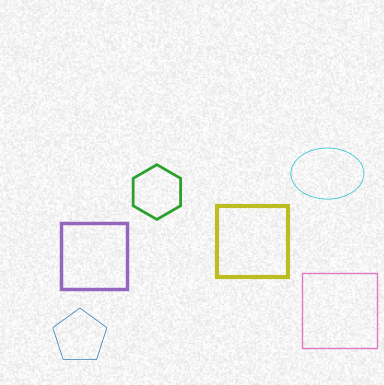[{"shape": "pentagon", "thickness": 0.5, "radius": 0.37, "center": [0.207, 0.126]}, {"shape": "hexagon", "thickness": 2, "radius": 0.36, "center": [0.408, 0.501]}, {"shape": "square", "thickness": 2.5, "radius": 0.43, "center": [0.243, 0.335]}, {"shape": "square", "thickness": 1, "radius": 0.49, "center": [0.883, 0.192]}, {"shape": "square", "thickness": 3, "radius": 0.46, "center": [0.656, 0.373]}, {"shape": "oval", "thickness": 0.5, "radius": 0.47, "center": [0.85, 0.549]}]